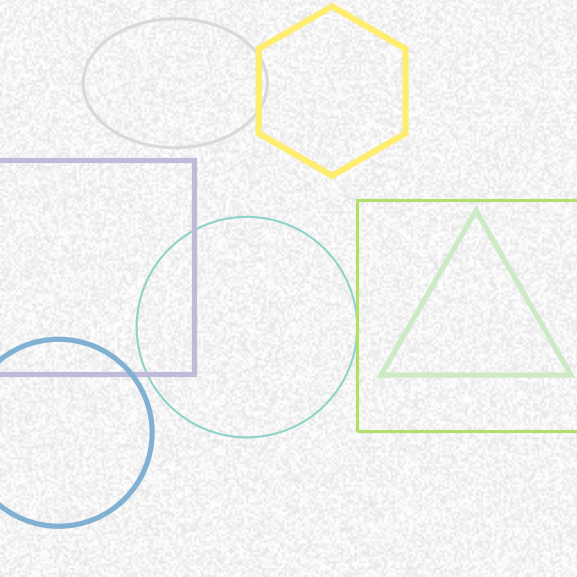[{"shape": "circle", "thickness": 1, "radius": 0.95, "center": [0.428, 0.433]}, {"shape": "square", "thickness": 2.5, "radius": 0.93, "center": [0.151, 0.537]}, {"shape": "circle", "thickness": 2.5, "radius": 0.81, "center": [0.102, 0.25]}, {"shape": "square", "thickness": 1.5, "radius": 1.0, "center": [0.818, 0.453]}, {"shape": "oval", "thickness": 1.5, "radius": 0.8, "center": [0.304, 0.855]}, {"shape": "triangle", "thickness": 2.5, "radius": 0.95, "center": [0.824, 0.445]}, {"shape": "hexagon", "thickness": 3, "radius": 0.73, "center": [0.575, 0.841]}]